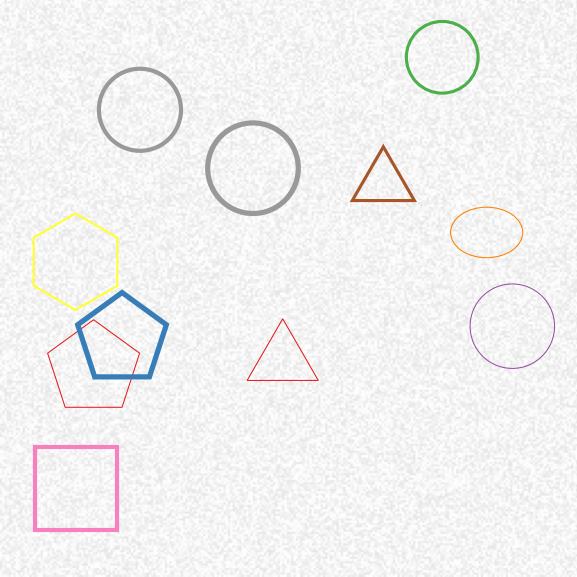[{"shape": "pentagon", "thickness": 0.5, "radius": 0.42, "center": [0.162, 0.362]}, {"shape": "triangle", "thickness": 0.5, "radius": 0.36, "center": [0.49, 0.376]}, {"shape": "pentagon", "thickness": 2.5, "radius": 0.4, "center": [0.211, 0.412]}, {"shape": "circle", "thickness": 1.5, "radius": 0.31, "center": [0.766, 0.9]}, {"shape": "circle", "thickness": 0.5, "radius": 0.37, "center": [0.887, 0.434]}, {"shape": "oval", "thickness": 0.5, "radius": 0.31, "center": [0.843, 0.597]}, {"shape": "hexagon", "thickness": 1, "radius": 0.42, "center": [0.131, 0.546]}, {"shape": "triangle", "thickness": 1.5, "radius": 0.31, "center": [0.664, 0.683]}, {"shape": "square", "thickness": 2, "radius": 0.36, "center": [0.132, 0.153]}, {"shape": "circle", "thickness": 2, "radius": 0.36, "center": [0.242, 0.809]}, {"shape": "circle", "thickness": 2.5, "radius": 0.39, "center": [0.438, 0.708]}]